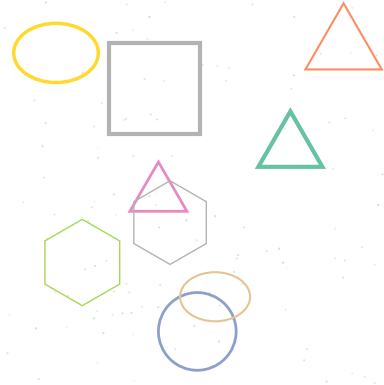[{"shape": "triangle", "thickness": 3, "radius": 0.48, "center": [0.754, 0.615]}, {"shape": "triangle", "thickness": 1.5, "radius": 0.57, "center": [0.892, 0.877]}, {"shape": "circle", "thickness": 2, "radius": 0.5, "center": [0.512, 0.139]}, {"shape": "triangle", "thickness": 2, "radius": 0.43, "center": [0.411, 0.494]}, {"shape": "hexagon", "thickness": 1, "radius": 0.56, "center": [0.214, 0.318]}, {"shape": "oval", "thickness": 2.5, "radius": 0.55, "center": [0.145, 0.863]}, {"shape": "oval", "thickness": 1.5, "radius": 0.46, "center": [0.559, 0.229]}, {"shape": "square", "thickness": 3, "radius": 0.59, "center": [0.402, 0.769]}, {"shape": "hexagon", "thickness": 1, "radius": 0.54, "center": [0.442, 0.422]}]